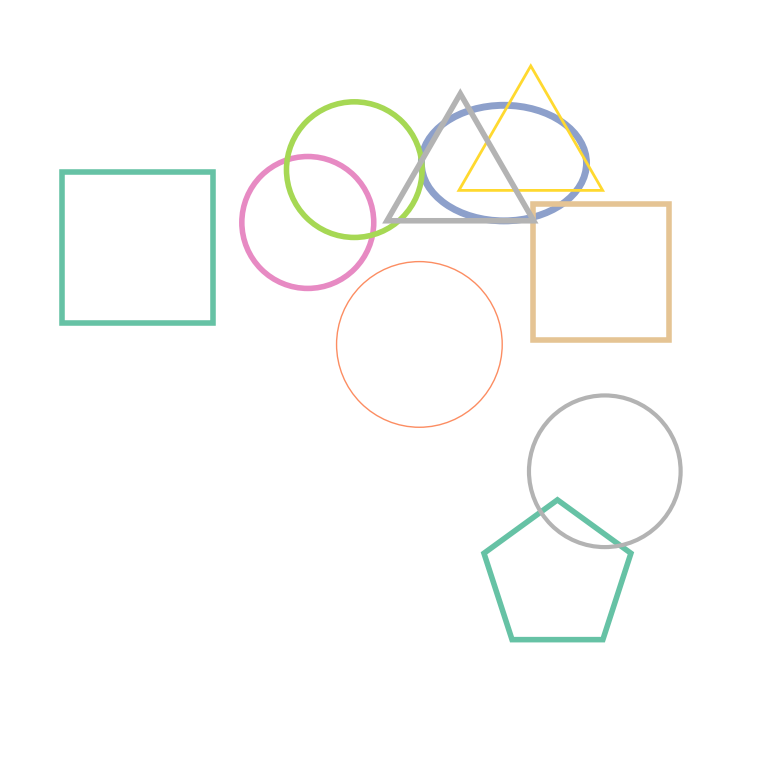[{"shape": "pentagon", "thickness": 2, "radius": 0.5, "center": [0.724, 0.25]}, {"shape": "square", "thickness": 2, "radius": 0.49, "center": [0.179, 0.679]}, {"shape": "circle", "thickness": 0.5, "radius": 0.54, "center": [0.545, 0.553]}, {"shape": "oval", "thickness": 2.5, "radius": 0.54, "center": [0.654, 0.788]}, {"shape": "circle", "thickness": 2, "radius": 0.43, "center": [0.4, 0.711]}, {"shape": "circle", "thickness": 2, "radius": 0.44, "center": [0.46, 0.78]}, {"shape": "triangle", "thickness": 1, "radius": 0.54, "center": [0.689, 0.807]}, {"shape": "square", "thickness": 2, "radius": 0.44, "center": [0.781, 0.647]}, {"shape": "circle", "thickness": 1.5, "radius": 0.49, "center": [0.785, 0.388]}, {"shape": "triangle", "thickness": 2, "radius": 0.55, "center": [0.598, 0.768]}]